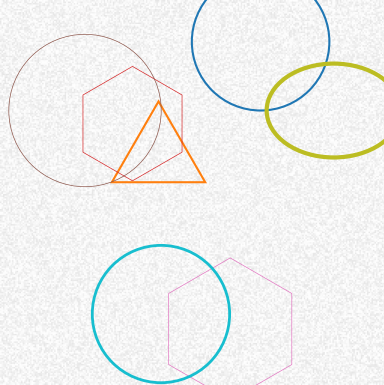[{"shape": "circle", "thickness": 1.5, "radius": 0.89, "center": [0.677, 0.892]}, {"shape": "triangle", "thickness": 1.5, "radius": 0.7, "center": [0.412, 0.597]}, {"shape": "hexagon", "thickness": 0.5, "radius": 0.74, "center": [0.344, 0.679]}, {"shape": "circle", "thickness": 0.5, "radius": 0.99, "center": [0.221, 0.713]}, {"shape": "hexagon", "thickness": 0.5, "radius": 0.92, "center": [0.598, 0.145]}, {"shape": "oval", "thickness": 3, "radius": 0.87, "center": [0.867, 0.713]}, {"shape": "circle", "thickness": 2, "radius": 0.89, "center": [0.418, 0.184]}]